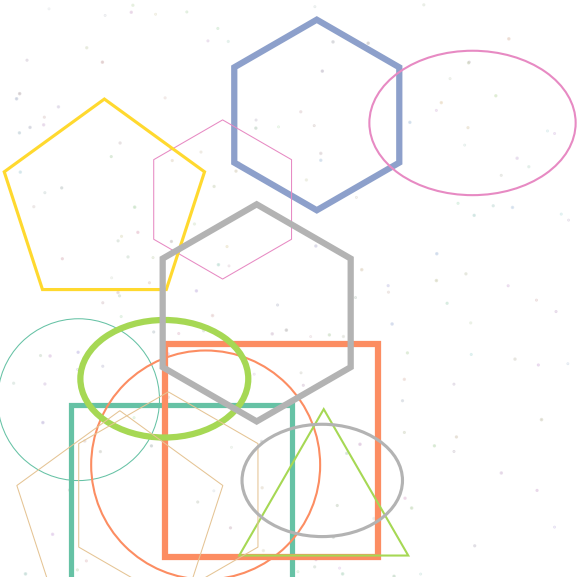[{"shape": "circle", "thickness": 0.5, "radius": 0.7, "center": [0.136, 0.307]}, {"shape": "square", "thickness": 2.5, "radius": 0.96, "center": [0.314, 0.107]}, {"shape": "circle", "thickness": 1, "radius": 0.99, "center": [0.356, 0.194]}, {"shape": "square", "thickness": 3, "radius": 0.92, "center": [0.47, 0.219]}, {"shape": "hexagon", "thickness": 3, "radius": 0.82, "center": [0.549, 0.8]}, {"shape": "oval", "thickness": 1, "radius": 0.89, "center": [0.818, 0.786]}, {"shape": "hexagon", "thickness": 0.5, "radius": 0.69, "center": [0.386, 0.654]}, {"shape": "triangle", "thickness": 1, "radius": 0.85, "center": [0.561, 0.122]}, {"shape": "oval", "thickness": 3, "radius": 0.73, "center": [0.285, 0.343]}, {"shape": "pentagon", "thickness": 1.5, "radius": 0.91, "center": [0.181, 0.645]}, {"shape": "hexagon", "thickness": 0.5, "radius": 0.9, "center": [0.291, 0.141]}, {"shape": "pentagon", "thickness": 0.5, "radius": 0.94, "center": [0.208, 0.1]}, {"shape": "oval", "thickness": 1.5, "radius": 0.69, "center": [0.558, 0.167]}, {"shape": "hexagon", "thickness": 3, "radius": 0.94, "center": [0.444, 0.457]}]